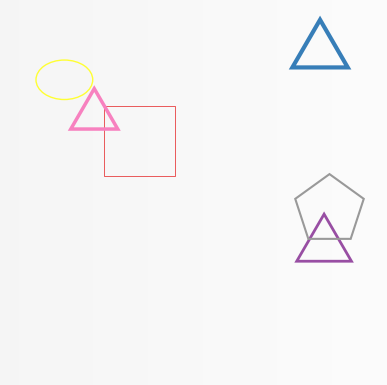[{"shape": "square", "thickness": 0.5, "radius": 0.46, "center": [0.361, 0.634]}, {"shape": "triangle", "thickness": 3, "radius": 0.41, "center": [0.826, 0.866]}, {"shape": "triangle", "thickness": 2, "radius": 0.41, "center": [0.836, 0.362]}, {"shape": "oval", "thickness": 1, "radius": 0.37, "center": [0.166, 0.793]}, {"shape": "triangle", "thickness": 2.5, "radius": 0.35, "center": [0.243, 0.7]}, {"shape": "pentagon", "thickness": 1.5, "radius": 0.46, "center": [0.85, 0.455]}]